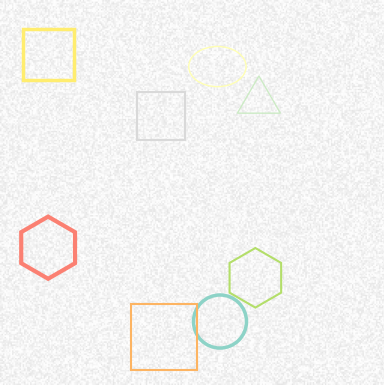[{"shape": "circle", "thickness": 2.5, "radius": 0.34, "center": [0.571, 0.165]}, {"shape": "oval", "thickness": 1, "radius": 0.37, "center": [0.565, 0.827]}, {"shape": "hexagon", "thickness": 3, "radius": 0.4, "center": [0.125, 0.357]}, {"shape": "square", "thickness": 1.5, "radius": 0.43, "center": [0.427, 0.124]}, {"shape": "hexagon", "thickness": 1.5, "radius": 0.39, "center": [0.663, 0.278]}, {"shape": "square", "thickness": 1.5, "radius": 0.31, "center": [0.419, 0.699]}, {"shape": "triangle", "thickness": 1, "radius": 0.32, "center": [0.672, 0.738]}, {"shape": "square", "thickness": 2.5, "radius": 0.33, "center": [0.126, 0.857]}]